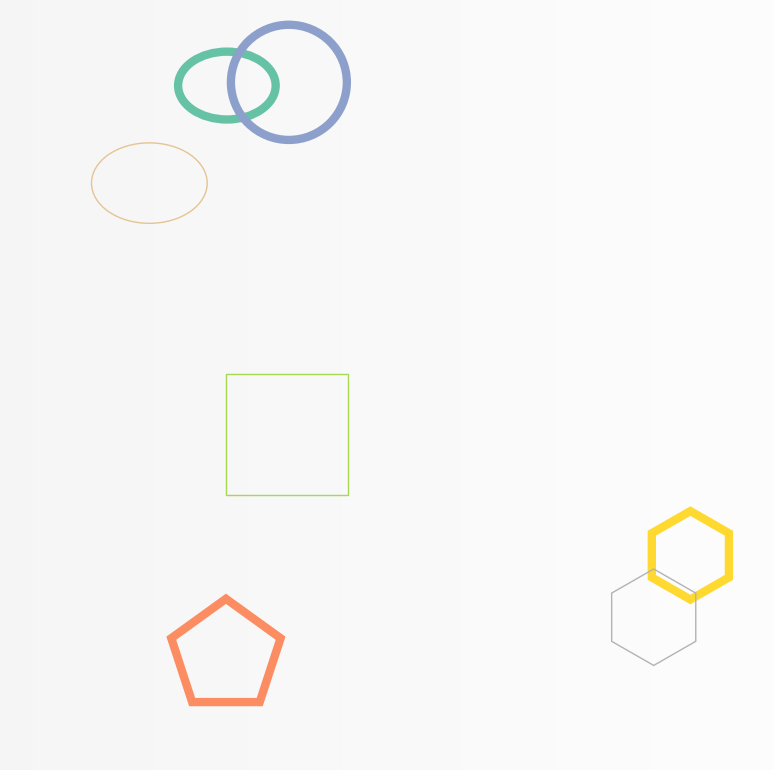[{"shape": "oval", "thickness": 3, "radius": 0.31, "center": [0.293, 0.889]}, {"shape": "pentagon", "thickness": 3, "radius": 0.37, "center": [0.292, 0.148]}, {"shape": "circle", "thickness": 3, "radius": 0.37, "center": [0.373, 0.893]}, {"shape": "square", "thickness": 0.5, "radius": 0.39, "center": [0.37, 0.435]}, {"shape": "hexagon", "thickness": 3, "radius": 0.29, "center": [0.891, 0.279]}, {"shape": "oval", "thickness": 0.5, "radius": 0.37, "center": [0.193, 0.762]}, {"shape": "hexagon", "thickness": 0.5, "radius": 0.31, "center": [0.844, 0.198]}]